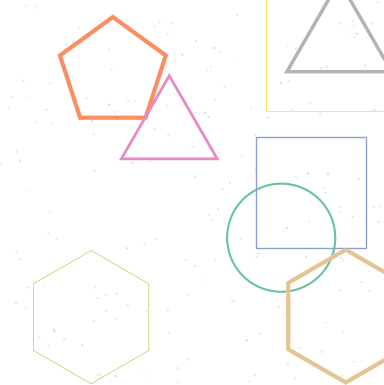[{"shape": "circle", "thickness": 1.5, "radius": 0.7, "center": [0.73, 0.383]}, {"shape": "pentagon", "thickness": 3, "radius": 0.72, "center": [0.293, 0.811]}, {"shape": "square", "thickness": 1, "radius": 0.72, "center": [0.808, 0.499]}, {"shape": "triangle", "thickness": 2, "radius": 0.72, "center": [0.44, 0.659]}, {"shape": "hexagon", "thickness": 0.5, "radius": 0.87, "center": [0.237, 0.176]}, {"shape": "square", "thickness": 0.5, "radius": 0.86, "center": [0.863, 0.884]}, {"shape": "hexagon", "thickness": 3, "radius": 0.86, "center": [0.898, 0.179]}, {"shape": "triangle", "thickness": 2.5, "radius": 0.79, "center": [0.881, 0.892]}]